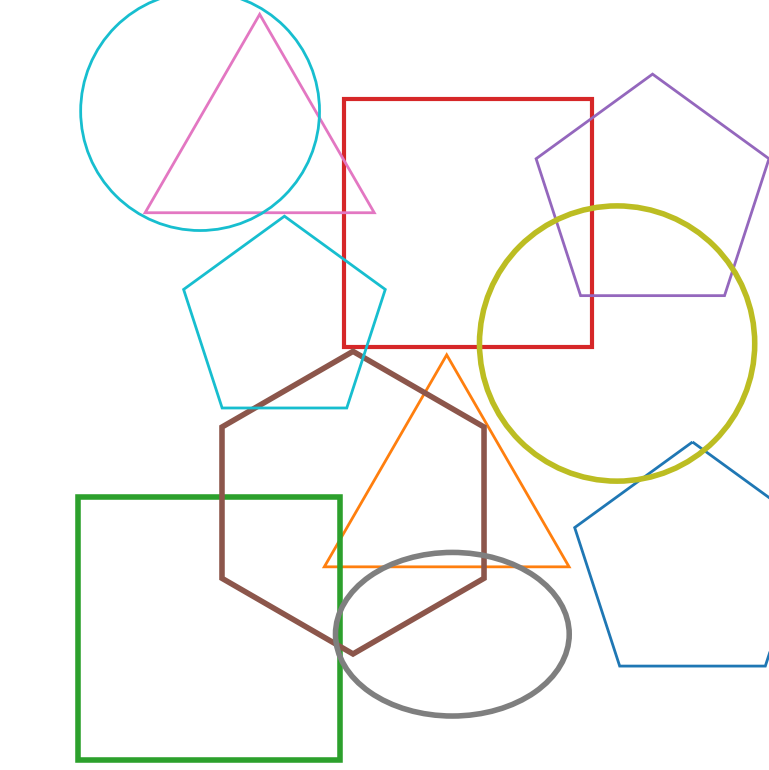[{"shape": "pentagon", "thickness": 1, "radius": 0.8, "center": [0.899, 0.265]}, {"shape": "triangle", "thickness": 1, "radius": 0.92, "center": [0.58, 0.356]}, {"shape": "square", "thickness": 2, "radius": 0.85, "center": [0.272, 0.184]}, {"shape": "square", "thickness": 1.5, "radius": 0.81, "center": [0.608, 0.71]}, {"shape": "pentagon", "thickness": 1, "radius": 0.8, "center": [0.847, 0.745]}, {"shape": "hexagon", "thickness": 2, "radius": 0.98, "center": [0.458, 0.347]}, {"shape": "triangle", "thickness": 1, "radius": 0.86, "center": [0.337, 0.81]}, {"shape": "oval", "thickness": 2, "radius": 0.76, "center": [0.587, 0.176]}, {"shape": "circle", "thickness": 2, "radius": 0.89, "center": [0.801, 0.554]}, {"shape": "circle", "thickness": 1, "radius": 0.78, "center": [0.26, 0.856]}, {"shape": "pentagon", "thickness": 1, "radius": 0.69, "center": [0.369, 0.582]}]